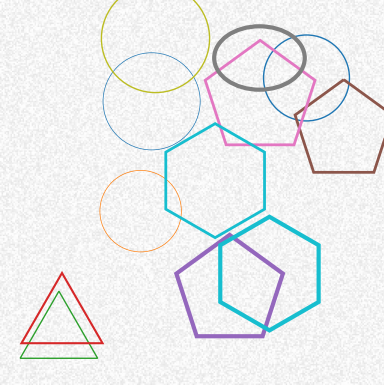[{"shape": "circle", "thickness": 0.5, "radius": 0.63, "center": [0.394, 0.737]}, {"shape": "circle", "thickness": 1, "radius": 0.56, "center": [0.796, 0.798]}, {"shape": "circle", "thickness": 0.5, "radius": 0.53, "center": [0.365, 0.452]}, {"shape": "triangle", "thickness": 1, "radius": 0.58, "center": [0.153, 0.127]}, {"shape": "triangle", "thickness": 1.5, "radius": 0.61, "center": [0.161, 0.169]}, {"shape": "pentagon", "thickness": 3, "radius": 0.73, "center": [0.596, 0.244]}, {"shape": "pentagon", "thickness": 2, "radius": 0.67, "center": [0.893, 0.66]}, {"shape": "pentagon", "thickness": 2, "radius": 0.75, "center": [0.676, 0.745]}, {"shape": "oval", "thickness": 3, "radius": 0.59, "center": [0.674, 0.849]}, {"shape": "circle", "thickness": 1, "radius": 0.7, "center": [0.404, 0.9]}, {"shape": "hexagon", "thickness": 2, "radius": 0.74, "center": [0.559, 0.531]}, {"shape": "hexagon", "thickness": 3, "radius": 0.74, "center": [0.7, 0.289]}]